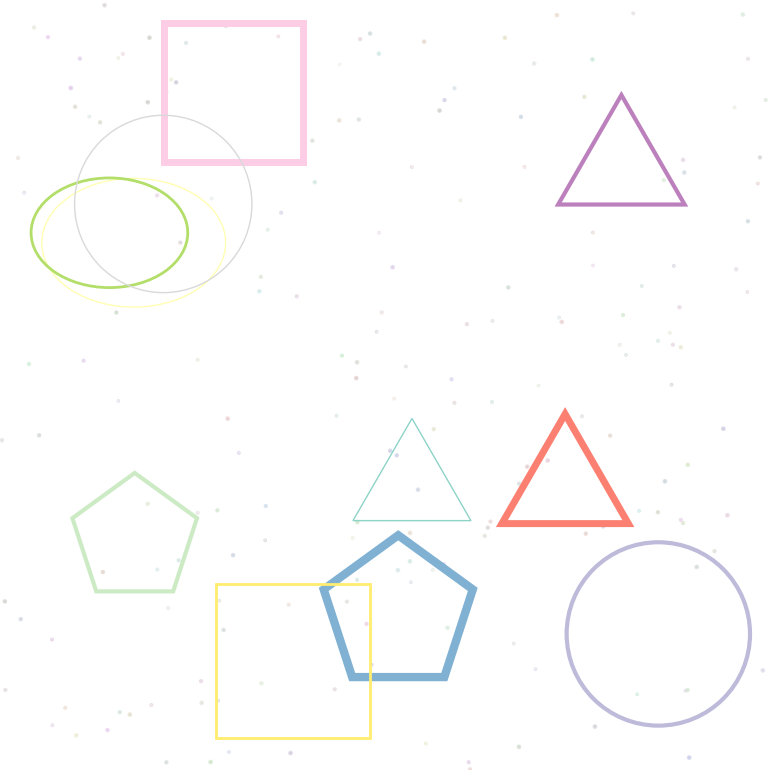[{"shape": "triangle", "thickness": 0.5, "radius": 0.44, "center": [0.535, 0.368]}, {"shape": "oval", "thickness": 0.5, "radius": 0.6, "center": [0.174, 0.685]}, {"shape": "circle", "thickness": 1.5, "radius": 0.6, "center": [0.855, 0.177]}, {"shape": "triangle", "thickness": 2.5, "radius": 0.47, "center": [0.734, 0.367]}, {"shape": "pentagon", "thickness": 3, "radius": 0.51, "center": [0.517, 0.203]}, {"shape": "oval", "thickness": 1, "radius": 0.51, "center": [0.142, 0.698]}, {"shape": "square", "thickness": 2.5, "radius": 0.45, "center": [0.304, 0.88]}, {"shape": "circle", "thickness": 0.5, "radius": 0.58, "center": [0.212, 0.735]}, {"shape": "triangle", "thickness": 1.5, "radius": 0.47, "center": [0.807, 0.782]}, {"shape": "pentagon", "thickness": 1.5, "radius": 0.43, "center": [0.175, 0.301]}, {"shape": "square", "thickness": 1, "radius": 0.5, "center": [0.38, 0.141]}]